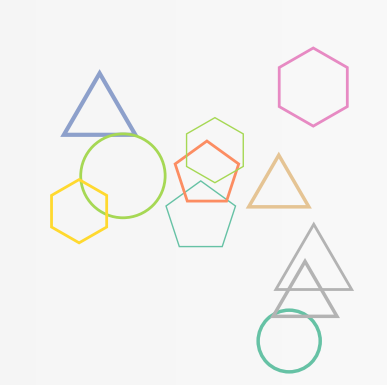[{"shape": "pentagon", "thickness": 1, "radius": 0.47, "center": [0.518, 0.436]}, {"shape": "circle", "thickness": 2.5, "radius": 0.4, "center": [0.746, 0.114]}, {"shape": "pentagon", "thickness": 2, "radius": 0.43, "center": [0.534, 0.547]}, {"shape": "triangle", "thickness": 3, "radius": 0.53, "center": [0.257, 0.703]}, {"shape": "hexagon", "thickness": 2, "radius": 0.51, "center": [0.808, 0.774]}, {"shape": "hexagon", "thickness": 1, "radius": 0.42, "center": [0.555, 0.61]}, {"shape": "circle", "thickness": 2, "radius": 0.54, "center": [0.317, 0.543]}, {"shape": "hexagon", "thickness": 2, "radius": 0.41, "center": [0.204, 0.451]}, {"shape": "triangle", "thickness": 2.5, "radius": 0.45, "center": [0.719, 0.508]}, {"shape": "triangle", "thickness": 2, "radius": 0.56, "center": [0.81, 0.304]}, {"shape": "triangle", "thickness": 2.5, "radius": 0.48, "center": [0.787, 0.226]}]